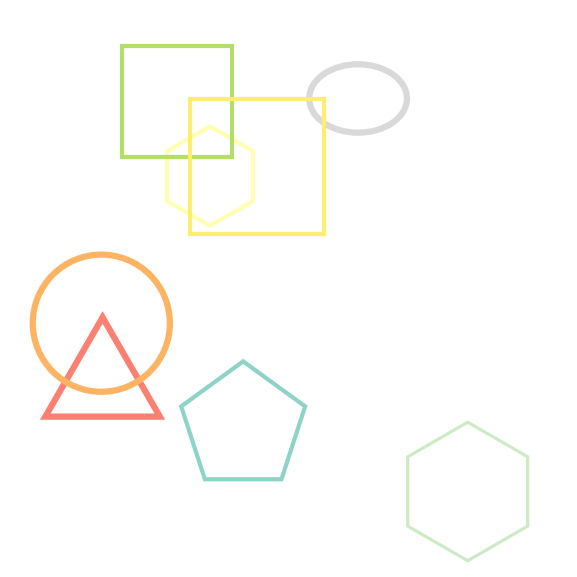[{"shape": "pentagon", "thickness": 2, "radius": 0.56, "center": [0.421, 0.261]}, {"shape": "hexagon", "thickness": 2, "radius": 0.43, "center": [0.364, 0.694]}, {"shape": "triangle", "thickness": 3, "radius": 0.57, "center": [0.178, 0.335]}, {"shape": "circle", "thickness": 3, "radius": 0.59, "center": [0.175, 0.439]}, {"shape": "square", "thickness": 2, "radius": 0.48, "center": [0.307, 0.824]}, {"shape": "oval", "thickness": 3, "radius": 0.42, "center": [0.62, 0.829]}, {"shape": "hexagon", "thickness": 1.5, "radius": 0.6, "center": [0.81, 0.148]}, {"shape": "square", "thickness": 2, "radius": 0.58, "center": [0.445, 0.711]}]